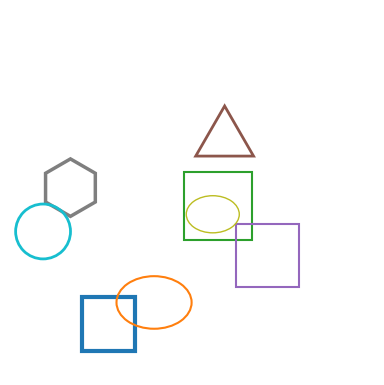[{"shape": "square", "thickness": 3, "radius": 0.34, "center": [0.282, 0.158]}, {"shape": "oval", "thickness": 1.5, "radius": 0.49, "center": [0.4, 0.214]}, {"shape": "square", "thickness": 1.5, "radius": 0.44, "center": [0.567, 0.466]}, {"shape": "square", "thickness": 1.5, "radius": 0.41, "center": [0.695, 0.337]}, {"shape": "triangle", "thickness": 2, "radius": 0.43, "center": [0.583, 0.638]}, {"shape": "hexagon", "thickness": 2.5, "radius": 0.37, "center": [0.183, 0.513]}, {"shape": "oval", "thickness": 1, "radius": 0.34, "center": [0.553, 0.443]}, {"shape": "circle", "thickness": 2, "radius": 0.36, "center": [0.112, 0.399]}]